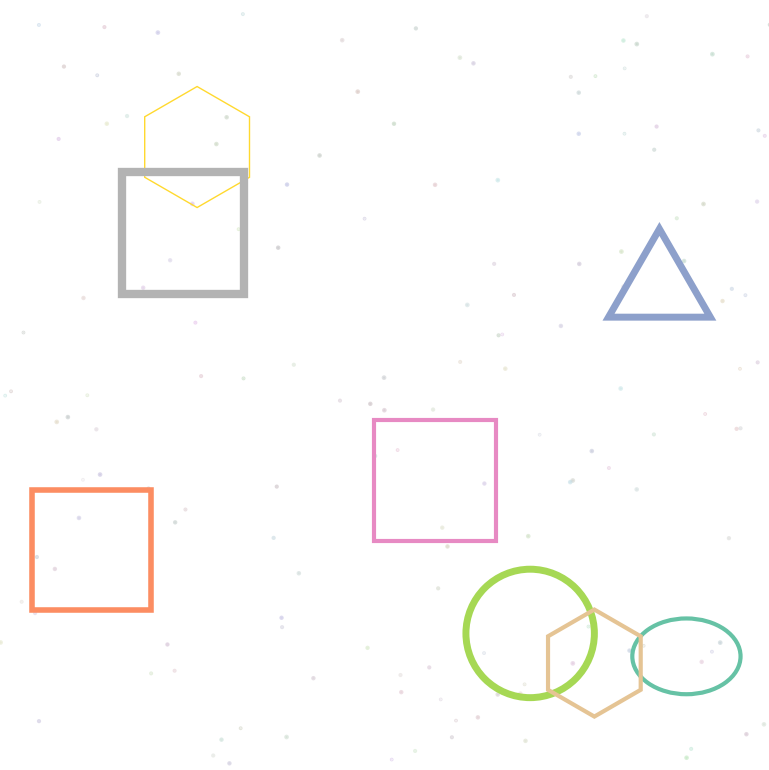[{"shape": "oval", "thickness": 1.5, "radius": 0.35, "center": [0.891, 0.148]}, {"shape": "square", "thickness": 2, "radius": 0.39, "center": [0.119, 0.286]}, {"shape": "triangle", "thickness": 2.5, "radius": 0.38, "center": [0.856, 0.626]}, {"shape": "square", "thickness": 1.5, "radius": 0.39, "center": [0.565, 0.376]}, {"shape": "circle", "thickness": 2.5, "radius": 0.42, "center": [0.689, 0.177]}, {"shape": "hexagon", "thickness": 0.5, "radius": 0.39, "center": [0.256, 0.809]}, {"shape": "hexagon", "thickness": 1.5, "radius": 0.35, "center": [0.772, 0.139]}, {"shape": "square", "thickness": 3, "radius": 0.4, "center": [0.237, 0.697]}]